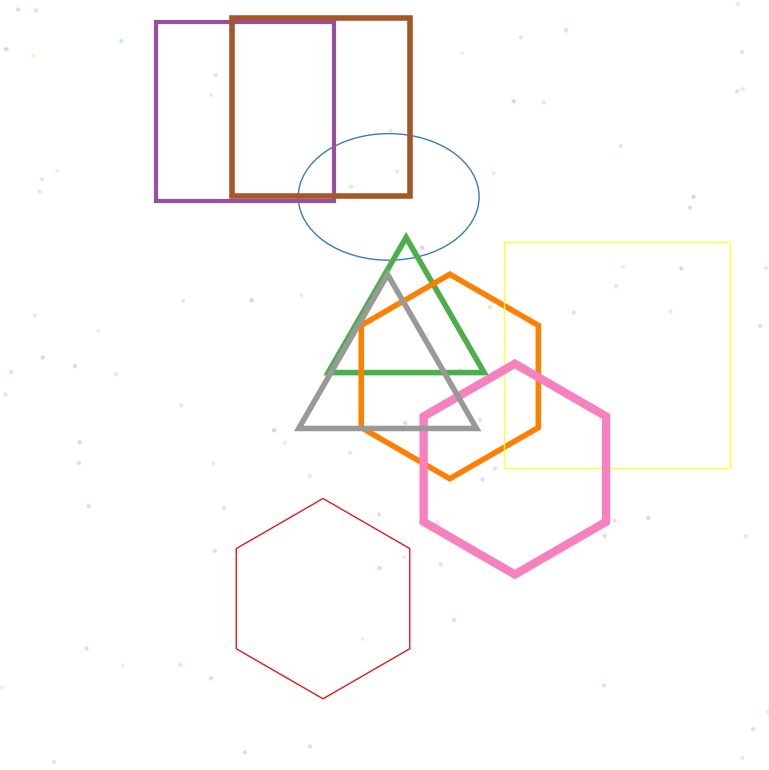[{"shape": "hexagon", "thickness": 0.5, "radius": 0.65, "center": [0.42, 0.223]}, {"shape": "oval", "thickness": 0.5, "radius": 0.59, "center": [0.505, 0.744]}, {"shape": "triangle", "thickness": 2, "radius": 0.58, "center": [0.527, 0.575]}, {"shape": "square", "thickness": 1.5, "radius": 0.58, "center": [0.318, 0.856]}, {"shape": "hexagon", "thickness": 2, "radius": 0.66, "center": [0.584, 0.511]}, {"shape": "square", "thickness": 0.5, "radius": 0.74, "center": [0.801, 0.539]}, {"shape": "square", "thickness": 2, "radius": 0.58, "center": [0.417, 0.861]}, {"shape": "hexagon", "thickness": 3, "radius": 0.68, "center": [0.669, 0.391]}, {"shape": "triangle", "thickness": 2, "radius": 0.67, "center": [0.503, 0.51]}]